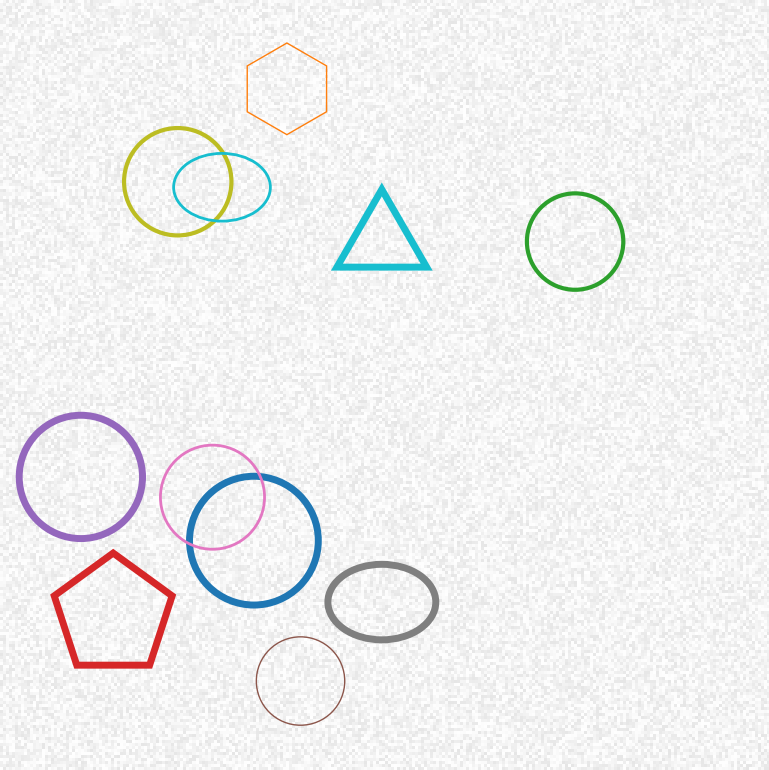[{"shape": "circle", "thickness": 2.5, "radius": 0.42, "center": [0.33, 0.298]}, {"shape": "hexagon", "thickness": 0.5, "radius": 0.3, "center": [0.373, 0.885]}, {"shape": "circle", "thickness": 1.5, "radius": 0.31, "center": [0.747, 0.686]}, {"shape": "pentagon", "thickness": 2.5, "radius": 0.4, "center": [0.147, 0.201]}, {"shape": "circle", "thickness": 2.5, "radius": 0.4, "center": [0.105, 0.381]}, {"shape": "circle", "thickness": 0.5, "radius": 0.29, "center": [0.39, 0.116]}, {"shape": "circle", "thickness": 1, "radius": 0.34, "center": [0.276, 0.354]}, {"shape": "oval", "thickness": 2.5, "radius": 0.35, "center": [0.496, 0.218]}, {"shape": "circle", "thickness": 1.5, "radius": 0.35, "center": [0.231, 0.764]}, {"shape": "oval", "thickness": 1, "radius": 0.31, "center": [0.288, 0.757]}, {"shape": "triangle", "thickness": 2.5, "radius": 0.34, "center": [0.496, 0.687]}]